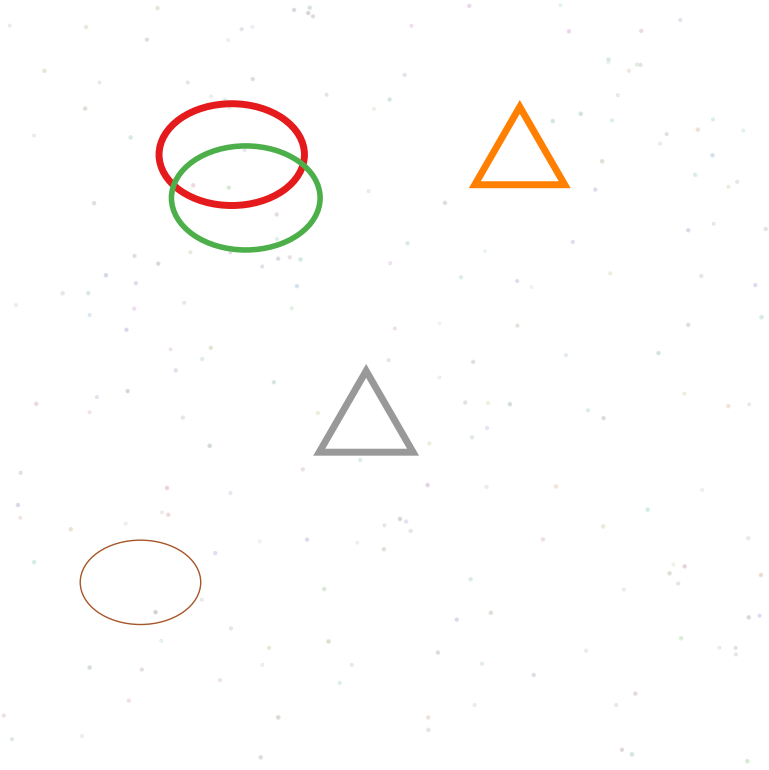[{"shape": "oval", "thickness": 2.5, "radius": 0.47, "center": [0.301, 0.799]}, {"shape": "oval", "thickness": 2, "radius": 0.48, "center": [0.319, 0.743]}, {"shape": "triangle", "thickness": 2.5, "radius": 0.34, "center": [0.675, 0.794]}, {"shape": "oval", "thickness": 0.5, "radius": 0.39, "center": [0.182, 0.244]}, {"shape": "triangle", "thickness": 2.5, "radius": 0.35, "center": [0.476, 0.448]}]